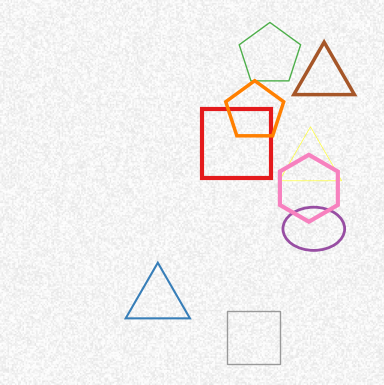[{"shape": "square", "thickness": 3, "radius": 0.45, "center": [0.614, 0.628]}, {"shape": "triangle", "thickness": 1.5, "radius": 0.48, "center": [0.41, 0.221]}, {"shape": "pentagon", "thickness": 1, "radius": 0.42, "center": [0.701, 0.858]}, {"shape": "oval", "thickness": 2, "radius": 0.4, "center": [0.815, 0.406]}, {"shape": "pentagon", "thickness": 2.5, "radius": 0.4, "center": [0.662, 0.711]}, {"shape": "triangle", "thickness": 0.5, "radius": 0.47, "center": [0.806, 0.577]}, {"shape": "triangle", "thickness": 2.5, "radius": 0.45, "center": [0.842, 0.8]}, {"shape": "hexagon", "thickness": 3, "radius": 0.43, "center": [0.802, 0.511]}, {"shape": "square", "thickness": 1, "radius": 0.35, "center": [0.659, 0.124]}]